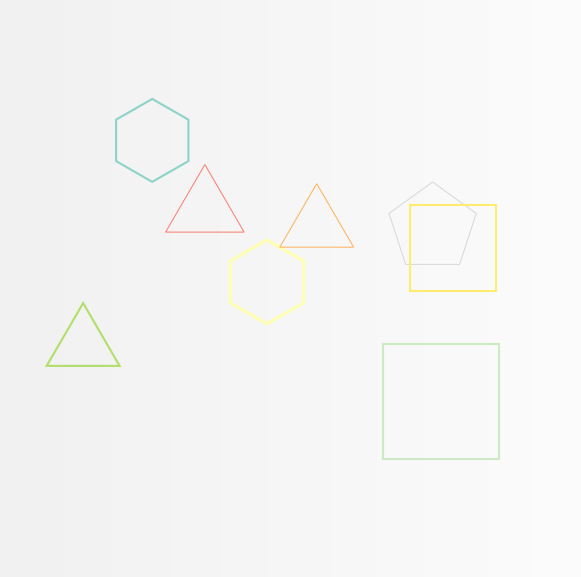[{"shape": "hexagon", "thickness": 1, "radius": 0.36, "center": [0.262, 0.756]}, {"shape": "hexagon", "thickness": 1.5, "radius": 0.36, "center": [0.459, 0.511]}, {"shape": "triangle", "thickness": 0.5, "radius": 0.39, "center": [0.352, 0.636]}, {"shape": "triangle", "thickness": 0.5, "radius": 0.37, "center": [0.545, 0.608]}, {"shape": "triangle", "thickness": 1, "radius": 0.36, "center": [0.143, 0.402]}, {"shape": "pentagon", "thickness": 0.5, "radius": 0.39, "center": [0.744, 0.605]}, {"shape": "square", "thickness": 1, "radius": 0.5, "center": [0.758, 0.304]}, {"shape": "square", "thickness": 1, "radius": 0.37, "center": [0.779, 0.57]}]